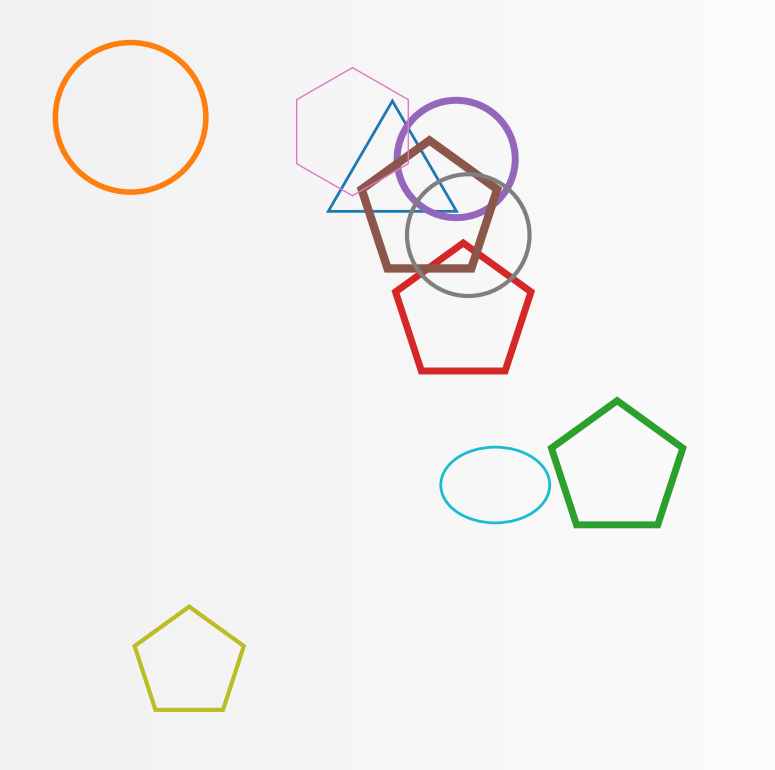[{"shape": "triangle", "thickness": 1, "radius": 0.48, "center": [0.506, 0.773]}, {"shape": "circle", "thickness": 2, "radius": 0.49, "center": [0.169, 0.848]}, {"shape": "pentagon", "thickness": 2.5, "radius": 0.45, "center": [0.796, 0.39]}, {"shape": "pentagon", "thickness": 2.5, "radius": 0.46, "center": [0.598, 0.593]}, {"shape": "circle", "thickness": 2.5, "radius": 0.38, "center": [0.589, 0.794]}, {"shape": "pentagon", "thickness": 3, "radius": 0.46, "center": [0.554, 0.726]}, {"shape": "hexagon", "thickness": 0.5, "radius": 0.42, "center": [0.455, 0.829]}, {"shape": "circle", "thickness": 1.5, "radius": 0.4, "center": [0.604, 0.695]}, {"shape": "pentagon", "thickness": 1.5, "radius": 0.37, "center": [0.244, 0.138]}, {"shape": "oval", "thickness": 1, "radius": 0.35, "center": [0.639, 0.37]}]